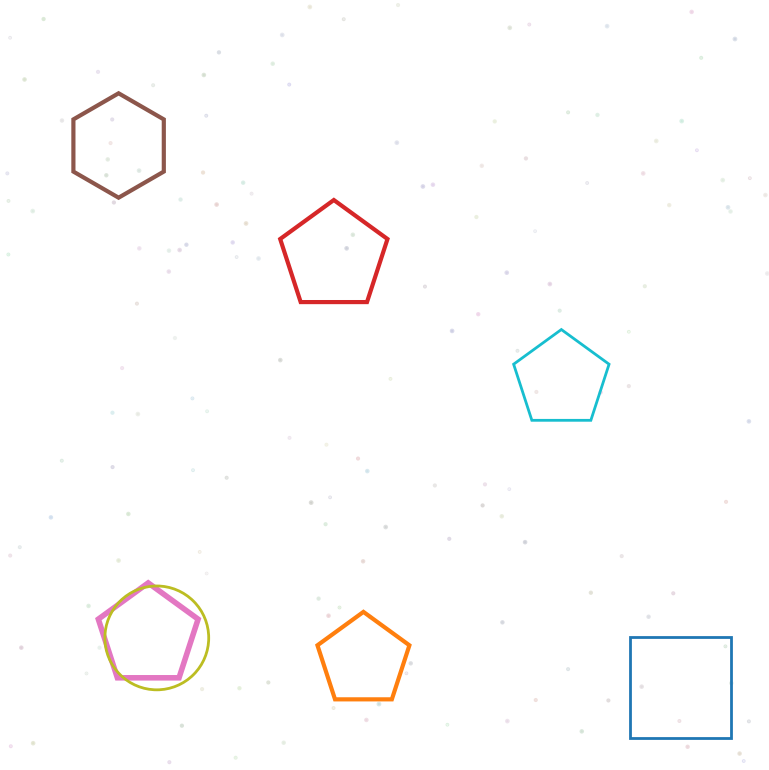[{"shape": "square", "thickness": 1, "radius": 0.33, "center": [0.884, 0.107]}, {"shape": "pentagon", "thickness": 1.5, "radius": 0.31, "center": [0.472, 0.143]}, {"shape": "pentagon", "thickness": 1.5, "radius": 0.37, "center": [0.434, 0.667]}, {"shape": "hexagon", "thickness": 1.5, "radius": 0.34, "center": [0.154, 0.811]}, {"shape": "pentagon", "thickness": 2, "radius": 0.34, "center": [0.192, 0.175]}, {"shape": "circle", "thickness": 1, "radius": 0.34, "center": [0.204, 0.172]}, {"shape": "pentagon", "thickness": 1, "radius": 0.33, "center": [0.729, 0.507]}]